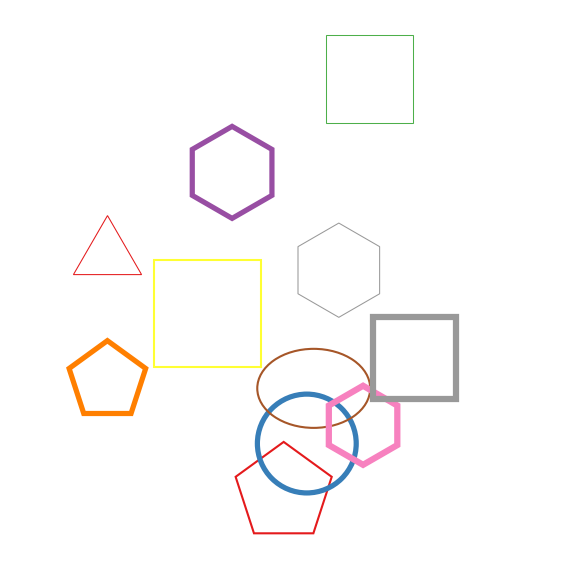[{"shape": "pentagon", "thickness": 1, "radius": 0.44, "center": [0.491, 0.146]}, {"shape": "triangle", "thickness": 0.5, "radius": 0.34, "center": [0.186, 0.558]}, {"shape": "circle", "thickness": 2.5, "radius": 0.43, "center": [0.531, 0.231]}, {"shape": "square", "thickness": 0.5, "radius": 0.38, "center": [0.639, 0.862]}, {"shape": "hexagon", "thickness": 2.5, "radius": 0.4, "center": [0.402, 0.701]}, {"shape": "pentagon", "thickness": 2.5, "radius": 0.35, "center": [0.186, 0.34]}, {"shape": "square", "thickness": 1, "radius": 0.46, "center": [0.359, 0.457]}, {"shape": "oval", "thickness": 1, "radius": 0.49, "center": [0.543, 0.327]}, {"shape": "hexagon", "thickness": 3, "radius": 0.34, "center": [0.629, 0.263]}, {"shape": "square", "thickness": 3, "radius": 0.36, "center": [0.718, 0.379]}, {"shape": "hexagon", "thickness": 0.5, "radius": 0.41, "center": [0.587, 0.531]}]